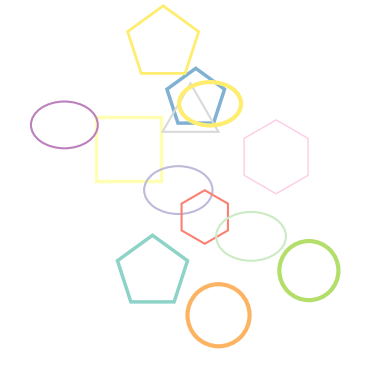[{"shape": "pentagon", "thickness": 2.5, "radius": 0.48, "center": [0.396, 0.293]}, {"shape": "square", "thickness": 2.5, "radius": 0.42, "center": [0.333, 0.612]}, {"shape": "oval", "thickness": 1.5, "radius": 0.44, "center": [0.463, 0.506]}, {"shape": "hexagon", "thickness": 1.5, "radius": 0.35, "center": [0.532, 0.436]}, {"shape": "pentagon", "thickness": 2.5, "radius": 0.39, "center": [0.508, 0.744]}, {"shape": "circle", "thickness": 3, "radius": 0.4, "center": [0.568, 0.181]}, {"shape": "circle", "thickness": 3, "radius": 0.38, "center": [0.802, 0.297]}, {"shape": "hexagon", "thickness": 1, "radius": 0.48, "center": [0.717, 0.593]}, {"shape": "triangle", "thickness": 1.5, "radius": 0.42, "center": [0.495, 0.7]}, {"shape": "oval", "thickness": 1.5, "radius": 0.43, "center": [0.167, 0.676]}, {"shape": "oval", "thickness": 1.5, "radius": 0.45, "center": [0.652, 0.386]}, {"shape": "oval", "thickness": 3, "radius": 0.4, "center": [0.546, 0.73]}, {"shape": "pentagon", "thickness": 2, "radius": 0.49, "center": [0.424, 0.888]}]